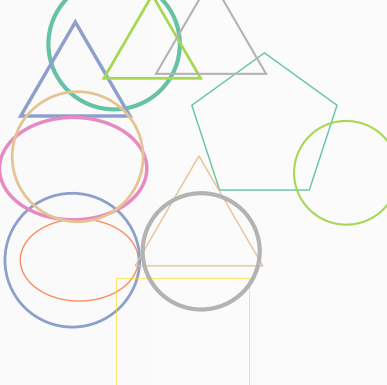[{"shape": "circle", "thickness": 3, "radius": 0.85, "center": [0.294, 0.885]}, {"shape": "pentagon", "thickness": 1, "radius": 0.98, "center": [0.682, 0.666]}, {"shape": "oval", "thickness": 1, "radius": 0.76, "center": [0.205, 0.325]}, {"shape": "circle", "thickness": 2, "radius": 0.87, "center": [0.187, 0.324]}, {"shape": "triangle", "thickness": 2.5, "radius": 0.81, "center": [0.194, 0.78]}, {"shape": "oval", "thickness": 2.5, "radius": 0.95, "center": [0.189, 0.562]}, {"shape": "circle", "thickness": 1.5, "radius": 0.67, "center": [0.894, 0.551]}, {"shape": "triangle", "thickness": 2, "radius": 0.72, "center": [0.393, 0.869]}, {"shape": "square", "thickness": 0.5, "radius": 0.86, "center": [0.471, 0.106]}, {"shape": "triangle", "thickness": 1, "radius": 0.95, "center": [0.513, 0.405]}, {"shape": "circle", "thickness": 2, "radius": 0.84, "center": [0.2, 0.593]}, {"shape": "triangle", "thickness": 1.5, "radius": 0.82, "center": [0.545, 0.89]}, {"shape": "circle", "thickness": 3, "radius": 0.76, "center": [0.519, 0.347]}]